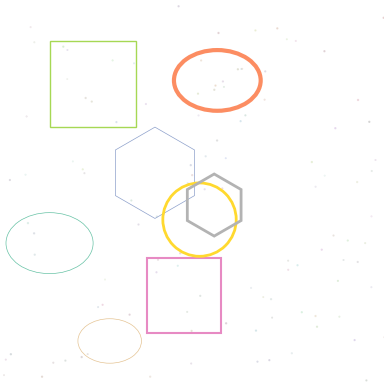[{"shape": "oval", "thickness": 0.5, "radius": 0.57, "center": [0.129, 0.368]}, {"shape": "oval", "thickness": 3, "radius": 0.56, "center": [0.564, 0.791]}, {"shape": "hexagon", "thickness": 0.5, "radius": 0.59, "center": [0.403, 0.551]}, {"shape": "square", "thickness": 1.5, "radius": 0.49, "center": [0.478, 0.232]}, {"shape": "square", "thickness": 1, "radius": 0.56, "center": [0.242, 0.781]}, {"shape": "circle", "thickness": 2, "radius": 0.48, "center": [0.518, 0.43]}, {"shape": "oval", "thickness": 0.5, "radius": 0.41, "center": [0.285, 0.114]}, {"shape": "hexagon", "thickness": 2, "radius": 0.4, "center": [0.556, 0.467]}]